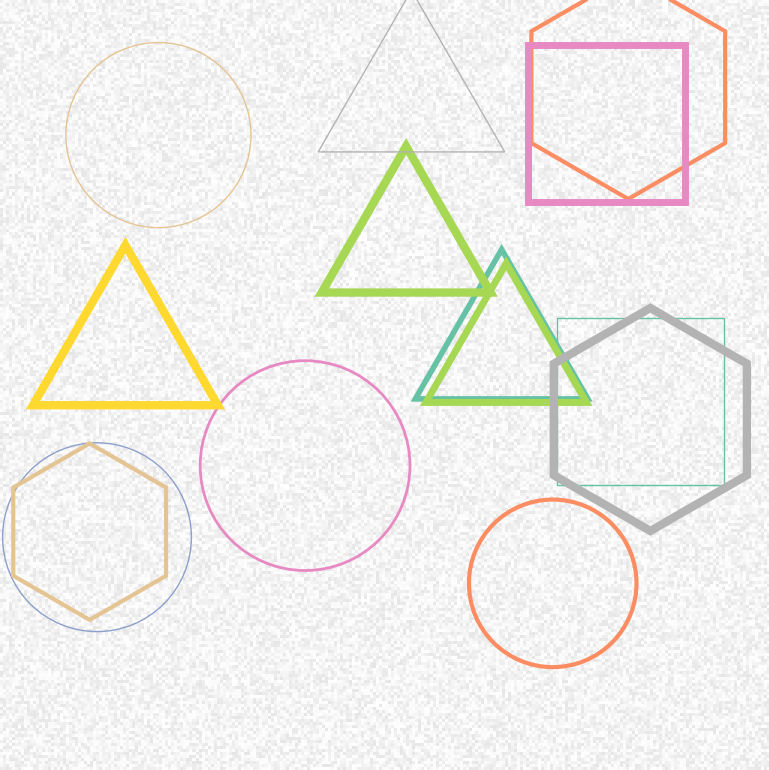[{"shape": "square", "thickness": 0.5, "radius": 0.54, "center": [0.832, 0.479]}, {"shape": "triangle", "thickness": 2, "radius": 0.65, "center": [0.651, 0.547]}, {"shape": "hexagon", "thickness": 1.5, "radius": 0.73, "center": [0.816, 0.887]}, {"shape": "circle", "thickness": 1.5, "radius": 0.54, "center": [0.718, 0.242]}, {"shape": "circle", "thickness": 0.5, "radius": 0.61, "center": [0.126, 0.302]}, {"shape": "square", "thickness": 2.5, "radius": 0.51, "center": [0.788, 0.84]}, {"shape": "circle", "thickness": 1, "radius": 0.68, "center": [0.396, 0.395]}, {"shape": "triangle", "thickness": 3, "radius": 0.63, "center": [0.527, 0.683]}, {"shape": "triangle", "thickness": 2.5, "radius": 0.6, "center": [0.657, 0.538]}, {"shape": "triangle", "thickness": 3, "radius": 0.69, "center": [0.163, 0.543]}, {"shape": "circle", "thickness": 0.5, "radius": 0.6, "center": [0.206, 0.825]}, {"shape": "hexagon", "thickness": 1.5, "radius": 0.57, "center": [0.116, 0.31]}, {"shape": "triangle", "thickness": 0.5, "radius": 0.7, "center": [0.534, 0.873]}, {"shape": "hexagon", "thickness": 3, "radius": 0.72, "center": [0.845, 0.455]}]